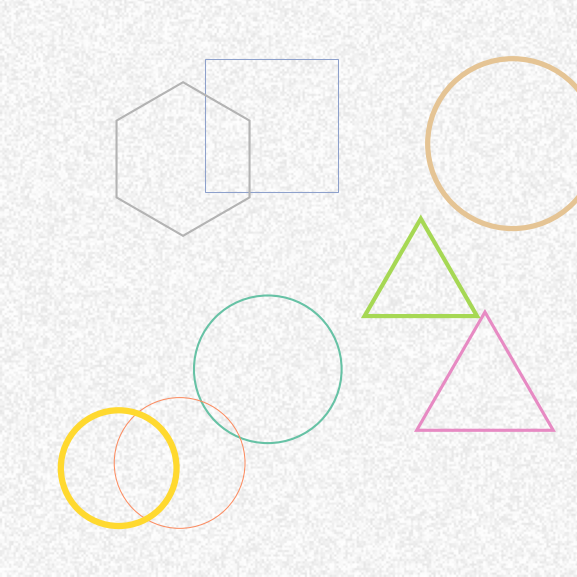[{"shape": "circle", "thickness": 1, "radius": 0.64, "center": [0.464, 0.36]}, {"shape": "circle", "thickness": 0.5, "radius": 0.57, "center": [0.311, 0.197]}, {"shape": "square", "thickness": 0.5, "radius": 0.58, "center": [0.471, 0.781]}, {"shape": "triangle", "thickness": 1.5, "radius": 0.68, "center": [0.84, 0.322]}, {"shape": "triangle", "thickness": 2, "radius": 0.56, "center": [0.729, 0.508]}, {"shape": "circle", "thickness": 3, "radius": 0.5, "center": [0.206, 0.188]}, {"shape": "circle", "thickness": 2.5, "radius": 0.74, "center": [0.888, 0.75]}, {"shape": "hexagon", "thickness": 1, "radius": 0.66, "center": [0.317, 0.724]}]